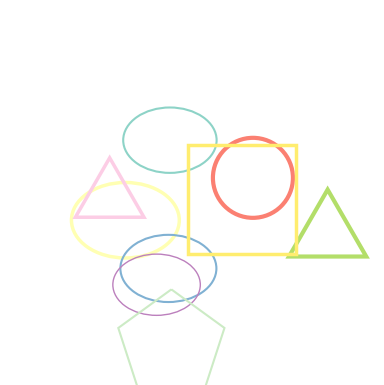[{"shape": "oval", "thickness": 1.5, "radius": 0.61, "center": [0.441, 0.636]}, {"shape": "oval", "thickness": 2.5, "radius": 0.7, "center": [0.326, 0.428]}, {"shape": "circle", "thickness": 3, "radius": 0.52, "center": [0.657, 0.538]}, {"shape": "oval", "thickness": 1.5, "radius": 0.62, "center": [0.437, 0.303]}, {"shape": "triangle", "thickness": 3, "radius": 0.58, "center": [0.851, 0.392]}, {"shape": "triangle", "thickness": 2.5, "radius": 0.51, "center": [0.285, 0.487]}, {"shape": "oval", "thickness": 1, "radius": 0.57, "center": [0.407, 0.26]}, {"shape": "pentagon", "thickness": 1.5, "radius": 0.72, "center": [0.445, 0.103]}, {"shape": "square", "thickness": 2.5, "radius": 0.71, "center": [0.629, 0.482]}]